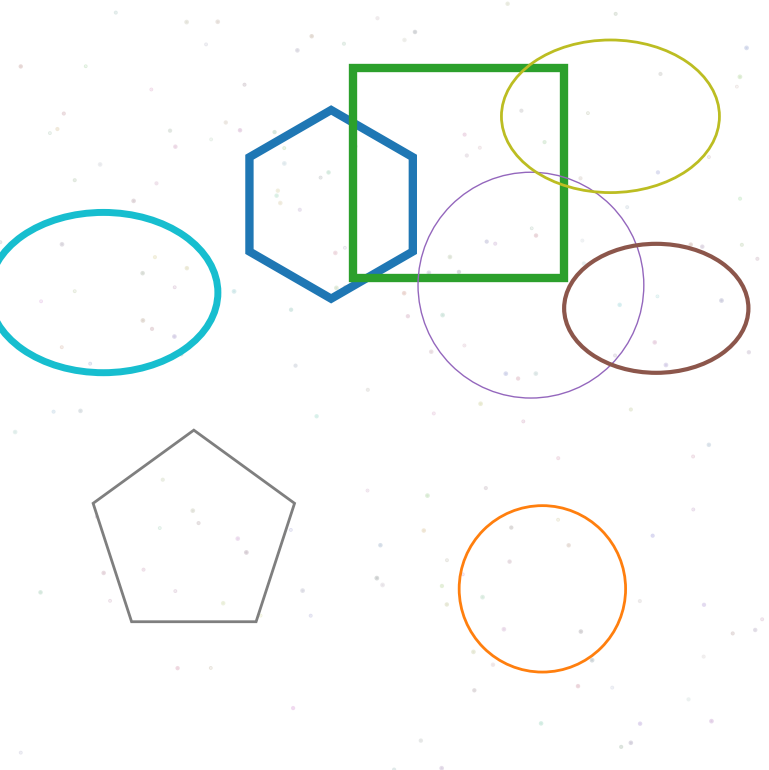[{"shape": "hexagon", "thickness": 3, "radius": 0.61, "center": [0.43, 0.735]}, {"shape": "circle", "thickness": 1, "radius": 0.54, "center": [0.704, 0.235]}, {"shape": "square", "thickness": 3, "radius": 0.68, "center": [0.595, 0.775]}, {"shape": "circle", "thickness": 0.5, "radius": 0.73, "center": [0.69, 0.63]}, {"shape": "oval", "thickness": 1.5, "radius": 0.6, "center": [0.852, 0.6]}, {"shape": "pentagon", "thickness": 1, "radius": 0.69, "center": [0.252, 0.304]}, {"shape": "oval", "thickness": 1, "radius": 0.71, "center": [0.793, 0.849]}, {"shape": "oval", "thickness": 2.5, "radius": 0.74, "center": [0.134, 0.62]}]